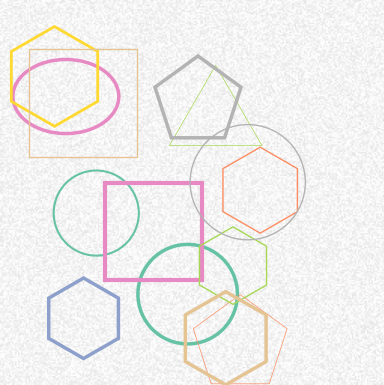[{"shape": "circle", "thickness": 2.5, "radius": 0.65, "center": [0.487, 0.236]}, {"shape": "circle", "thickness": 1.5, "radius": 0.55, "center": [0.25, 0.447]}, {"shape": "hexagon", "thickness": 1, "radius": 0.56, "center": [0.676, 0.506]}, {"shape": "pentagon", "thickness": 0.5, "radius": 0.64, "center": [0.624, 0.107]}, {"shape": "hexagon", "thickness": 2.5, "radius": 0.52, "center": [0.217, 0.173]}, {"shape": "oval", "thickness": 2.5, "radius": 0.69, "center": [0.171, 0.749]}, {"shape": "square", "thickness": 3, "radius": 0.63, "center": [0.399, 0.399]}, {"shape": "triangle", "thickness": 0.5, "radius": 0.69, "center": [0.56, 0.691]}, {"shape": "hexagon", "thickness": 1, "radius": 0.5, "center": [0.605, 0.31]}, {"shape": "hexagon", "thickness": 2, "radius": 0.65, "center": [0.142, 0.801]}, {"shape": "square", "thickness": 1, "radius": 0.7, "center": [0.216, 0.733]}, {"shape": "hexagon", "thickness": 2.5, "radius": 0.61, "center": [0.586, 0.122]}, {"shape": "pentagon", "thickness": 2.5, "radius": 0.59, "center": [0.514, 0.737]}, {"shape": "circle", "thickness": 1, "radius": 0.75, "center": [0.643, 0.527]}]